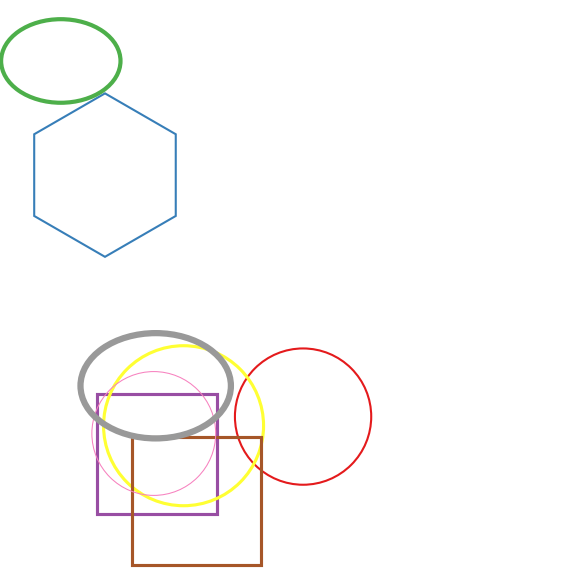[{"shape": "circle", "thickness": 1, "radius": 0.59, "center": [0.525, 0.278]}, {"shape": "hexagon", "thickness": 1, "radius": 0.71, "center": [0.182, 0.696]}, {"shape": "oval", "thickness": 2, "radius": 0.52, "center": [0.105, 0.894]}, {"shape": "square", "thickness": 1.5, "radius": 0.52, "center": [0.272, 0.213]}, {"shape": "circle", "thickness": 1.5, "radius": 0.69, "center": [0.318, 0.262]}, {"shape": "square", "thickness": 1.5, "radius": 0.56, "center": [0.341, 0.131]}, {"shape": "circle", "thickness": 0.5, "radius": 0.54, "center": [0.266, 0.249]}, {"shape": "oval", "thickness": 3, "radius": 0.65, "center": [0.27, 0.331]}]